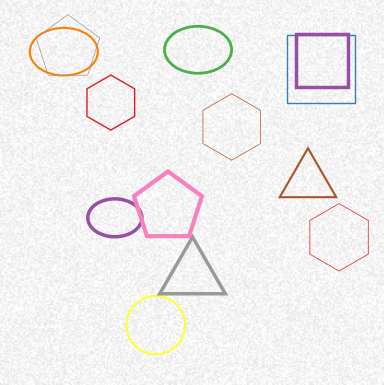[{"shape": "hexagon", "thickness": 0.5, "radius": 0.44, "center": [0.881, 0.384]}, {"shape": "hexagon", "thickness": 1, "radius": 0.36, "center": [0.288, 0.734]}, {"shape": "square", "thickness": 1, "radius": 0.44, "center": [0.835, 0.82]}, {"shape": "oval", "thickness": 2, "radius": 0.44, "center": [0.514, 0.871]}, {"shape": "oval", "thickness": 2.5, "radius": 0.35, "center": [0.298, 0.434]}, {"shape": "square", "thickness": 2.5, "radius": 0.34, "center": [0.836, 0.843]}, {"shape": "oval", "thickness": 1.5, "radius": 0.44, "center": [0.166, 0.866]}, {"shape": "circle", "thickness": 1.5, "radius": 0.38, "center": [0.405, 0.155]}, {"shape": "hexagon", "thickness": 0.5, "radius": 0.43, "center": [0.602, 0.67]}, {"shape": "triangle", "thickness": 1.5, "radius": 0.42, "center": [0.8, 0.53]}, {"shape": "pentagon", "thickness": 3, "radius": 0.46, "center": [0.436, 0.462]}, {"shape": "pentagon", "thickness": 0.5, "radius": 0.43, "center": [0.176, 0.875]}, {"shape": "triangle", "thickness": 2.5, "radius": 0.49, "center": [0.5, 0.286]}]